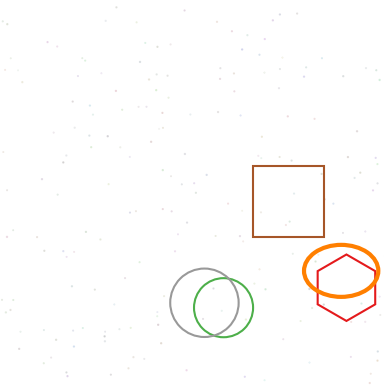[{"shape": "hexagon", "thickness": 1.5, "radius": 0.43, "center": [0.9, 0.253]}, {"shape": "circle", "thickness": 1.5, "radius": 0.38, "center": [0.581, 0.201]}, {"shape": "oval", "thickness": 3, "radius": 0.48, "center": [0.886, 0.296]}, {"shape": "square", "thickness": 1.5, "radius": 0.46, "center": [0.749, 0.477]}, {"shape": "circle", "thickness": 1.5, "radius": 0.44, "center": [0.531, 0.214]}]